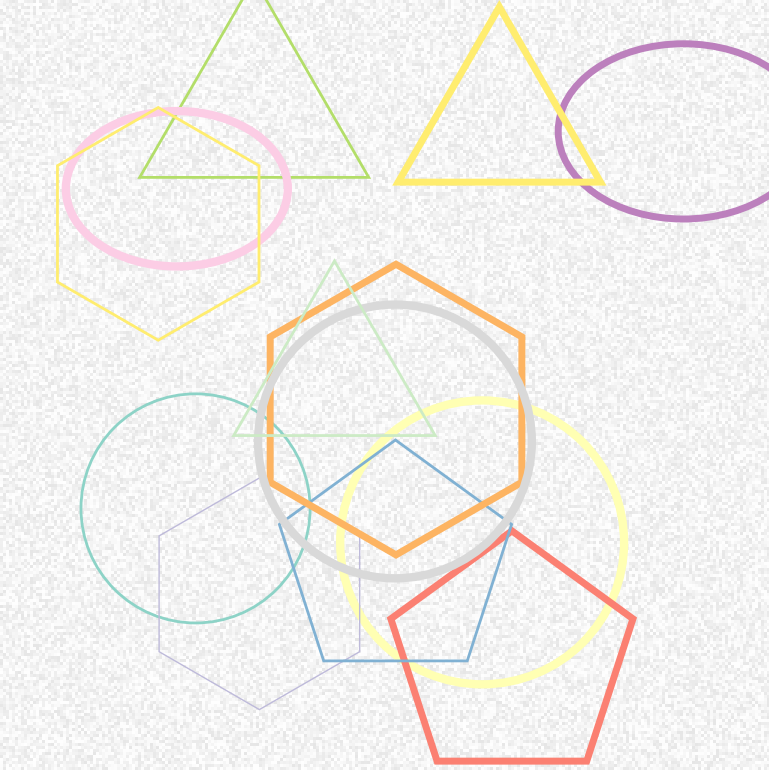[{"shape": "circle", "thickness": 1, "radius": 0.74, "center": [0.254, 0.34]}, {"shape": "circle", "thickness": 3, "radius": 0.92, "center": [0.626, 0.296]}, {"shape": "hexagon", "thickness": 0.5, "radius": 0.75, "center": [0.337, 0.229]}, {"shape": "pentagon", "thickness": 2.5, "radius": 0.83, "center": [0.665, 0.145]}, {"shape": "pentagon", "thickness": 1, "radius": 0.79, "center": [0.514, 0.27]}, {"shape": "hexagon", "thickness": 2.5, "radius": 0.94, "center": [0.514, 0.468]}, {"shape": "triangle", "thickness": 1, "radius": 0.86, "center": [0.33, 0.855]}, {"shape": "oval", "thickness": 3, "radius": 0.72, "center": [0.23, 0.755]}, {"shape": "circle", "thickness": 3, "radius": 0.89, "center": [0.513, 0.427]}, {"shape": "oval", "thickness": 2.5, "radius": 0.81, "center": [0.887, 0.829]}, {"shape": "triangle", "thickness": 1, "radius": 0.76, "center": [0.434, 0.51]}, {"shape": "hexagon", "thickness": 1, "radius": 0.76, "center": [0.205, 0.709]}, {"shape": "triangle", "thickness": 2.5, "radius": 0.76, "center": [0.649, 0.839]}]